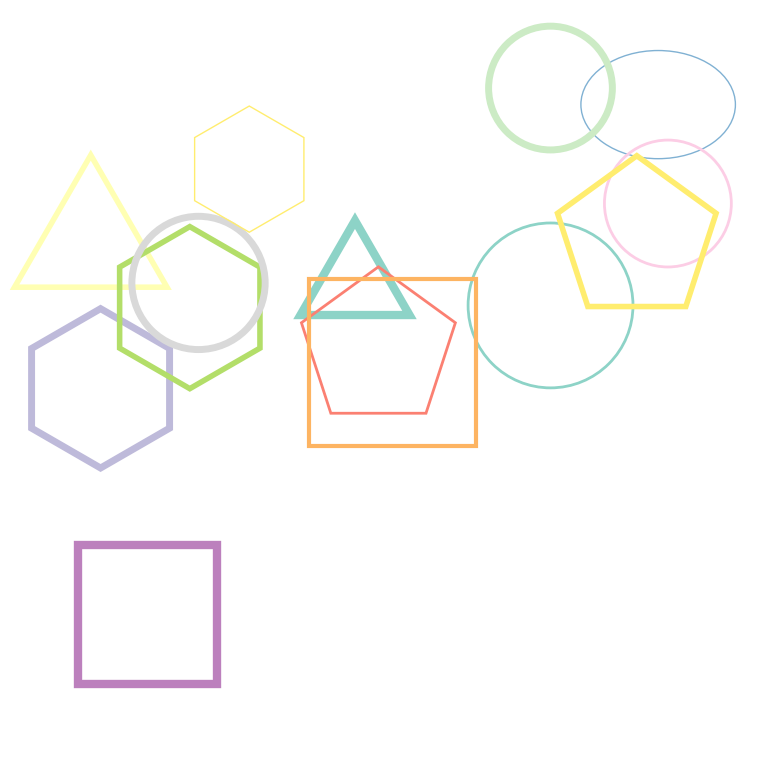[{"shape": "circle", "thickness": 1, "radius": 0.54, "center": [0.715, 0.603]}, {"shape": "triangle", "thickness": 3, "radius": 0.41, "center": [0.461, 0.632]}, {"shape": "triangle", "thickness": 2, "radius": 0.57, "center": [0.118, 0.684]}, {"shape": "hexagon", "thickness": 2.5, "radius": 0.52, "center": [0.131, 0.496]}, {"shape": "pentagon", "thickness": 1, "radius": 0.53, "center": [0.491, 0.548]}, {"shape": "oval", "thickness": 0.5, "radius": 0.5, "center": [0.855, 0.864]}, {"shape": "square", "thickness": 1.5, "radius": 0.54, "center": [0.51, 0.529]}, {"shape": "hexagon", "thickness": 2, "radius": 0.53, "center": [0.246, 0.6]}, {"shape": "circle", "thickness": 1, "radius": 0.41, "center": [0.867, 0.736]}, {"shape": "circle", "thickness": 2.5, "radius": 0.43, "center": [0.258, 0.633]}, {"shape": "square", "thickness": 3, "radius": 0.45, "center": [0.191, 0.202]}, {"shape": "circle", "thickness": 2.5, "radius": 0.4, "center": [0.715, 0.886]}, {"shape": "hexagon", "thickness": 0.5, "radius": 0.41, "center": [0.324, 0.78]}, {"shape": "pentagon", "thickness": 2, "radius": 0.54, "center": [0.827, 0.689]}]